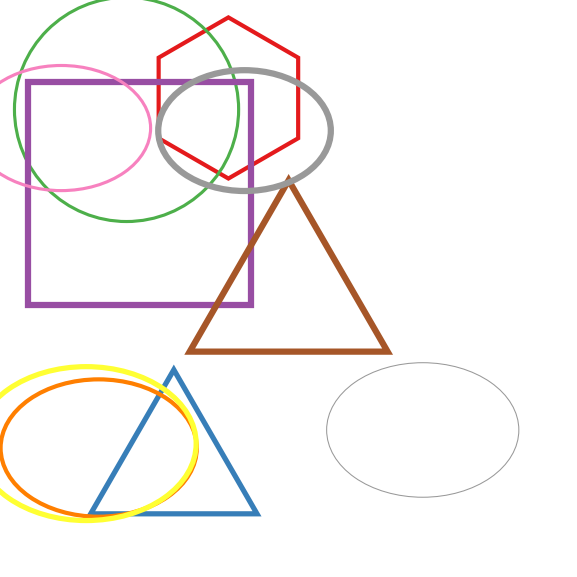[{"shape": "hexagon", "thickness": 2, "radius": 0.7, "center": [0.396, 0.829]}, {"shape": "triangle", "thickness": 2.5, "radius": 0.83, "center": [0.301, 0.193]}, {"shape": "circle", "thickness": 1.5, "radius": 0.97, "center": [0.219, 0.81]}, {"shape": "square", "thickness": 3, "radius": 0.97, "center": [0.241, 0.664]}, {"shape": "oval", "thickness": 2, "radius": 0.85, "center": [0.171, 0.223]}, {"shape": "oval", "thickness": 2.5, "radius": 0.95, "center": [0.149, 0.231]}, {"shape": "triangle", "thickness": 3, "radius": 0.99, "center": [0.5, 0.489]}, {"shape": "oval", "thickness": 1.5, "radius": 0.77, "center": [0.106, 0.777]}, {"shape": "oval", "thickness": 0.5, "radius": 0.83, "center": [0.732, 0.255]}, {"shape": "oval", "thickness": 3, "radius": 0.75, "center": [0.423, 0.773]}]